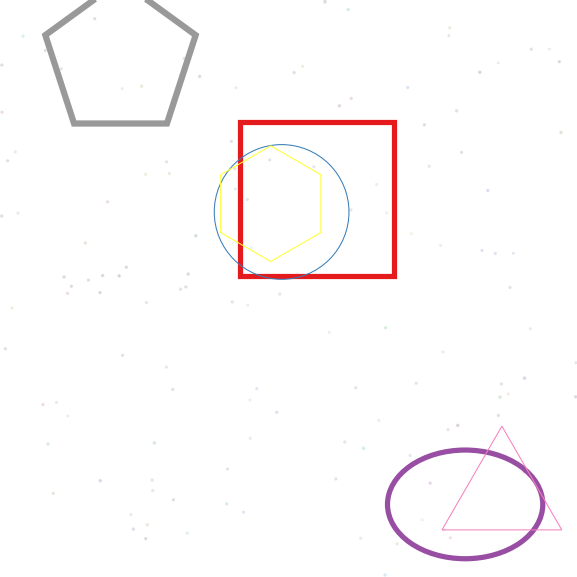[{"shape": "square", "thickness": 2.5, "radius": 0.67, "center": [0.549, 0.655]}, {"shape": "circle", "thickness": 0.5, "radius": 0.58, "center": [0.488, 0.632]}, {"shape": "oval", "thickness": 2.5, "radius": 0.67, "center": [0.805, 0.126]}, {"shape": "hexagon", "thickness": 0.5, "radius": 0.5, "center": [0.469, 0.647]}, {"shape": "triangle", "thickness": 0.5, "radius": 0.6, "center": [0.869, 0.141]}, {"shape": "pentagon", "thickness": 3, "radius": 0.68, "center": [0.209, 0.896]}]